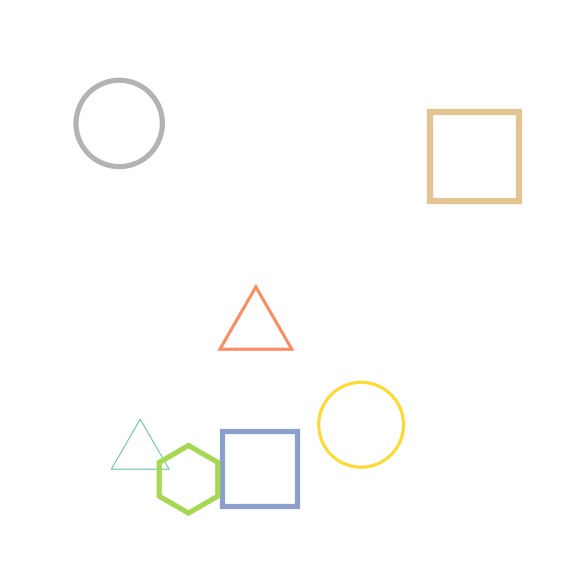[{"shape": "triangle", "thickness": 0.5, "radius": 0.29, "center": [0.243, 0.216]}, {"shape": "triangle", "thickness": 1.5, "radius": 0.36, "center": [0.443, 0.43]}, {"shape": "square", "thickness": 2.5, "radius": 0.33, "center": [0.45, 0.188]}, {"shape": "hexagon", "thickness": 2.5, "radius": 0.29, "center": [0.326, 0.169]}, {"shape": "circle", "thickness": 1.5, "radius": 0.37, "center": [0.625, 0.264]}, {"shape": "square", "thickness": 3, "radius": 0.39, "center": [0.822, 0.728]}, {"shape": "circle", "thickness": 2.5, "radius": 0.37, "center": [0.206, 0.785]}]